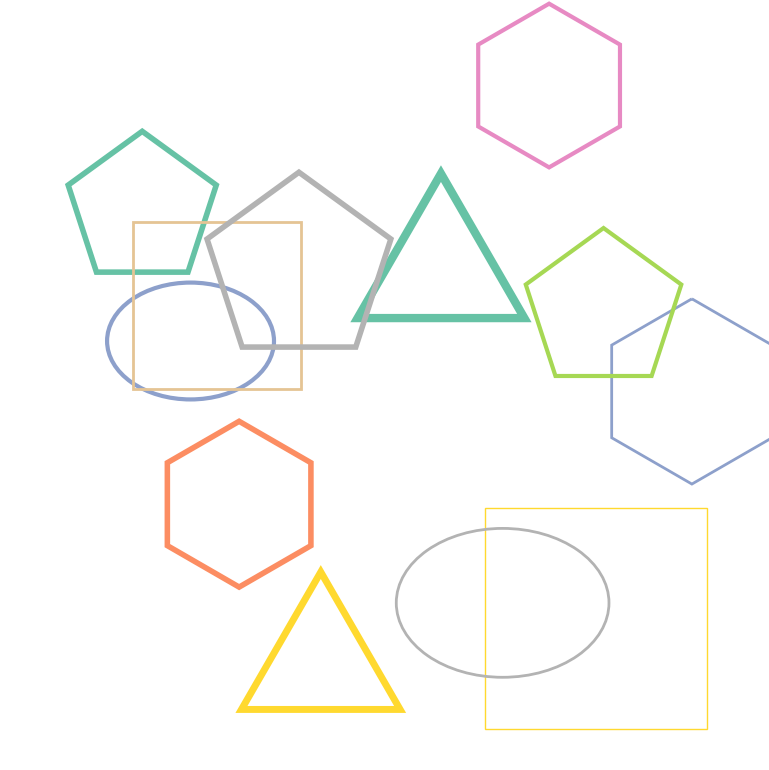[{"shape": "pentagon", "thickness": 2, "radius": 0.51, "center": [0.185, 0.728]}, {"shape": "triangle", "thickness": 3, "radius": 0.63, "center": [0.573, 0.649]}, {"shape": "hexagon", "thickness": 2, "radius": 0.54, "center": [0.311, 0.345]}, {"shape": "hexagon", "thickness": 1, "radius": 0.6, "center": [0.899, 0.492]}, {"shape": "oval", "thickness": 1.5, "radius": 0.54, "center": [0.247, 0.557]}, {"shape": "hexagon", "thickness": 1.5, "radius": 0.53, "center": [0.713, 0.889]}, {"shape": "pentagon", "thickness": 1.5, "radius": 0.53, "center": [0.784, 0.598]}, {"shape": "triangle", "thickness": 2.5, "radius": 0.59, "center": [0.417, 0.138]}, {"shape": "square", "thickness": 0.5, "radius": 0.72, "center": [0.774, 0.197]}, {"shape": "square", "thickness": 1, "radius": 0.54, "center": [0.282, 0.603]}, {"shape": "pentagon", "thickness": 2, "radius": 0.63, "center": [0.388, 0.651]}, {"shape": "oval", "thickness": 1, "radius": 0.69, "center": [0.653, 0.217]}]